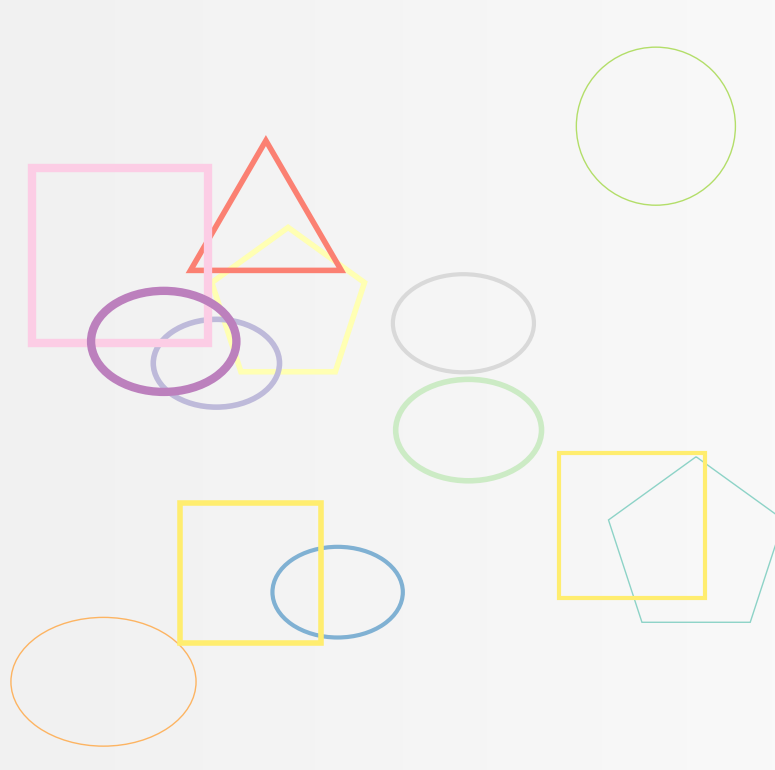[{"shape": "pentagon", "thickness": 0.5, "radius": 0.59, "center": [0.898, 0.288]}, {"shape": "pentagon", "thickness": 2, "radius": 0.52, "center": [0.372, 0.601]}, {"shape": "oval", "thickness": 2, "radius": 0.41, "center": [0.279, 0.528]}, {"shape": "triangle", "thickness": 2, "radius": 0.56, "center": [0.343, 0.705]}, {"shape": "oval", "thickness": 1.5, "radius": 0.42, "center": [0.436, 0.231]}, {"shape": "oval", "thickness": 0.5, "radius": 0.6, "center": [0.134, 0.115]}, {"shape": "circle", "thickness": 0.5, "radius": 0.51, "center": [0.846, 0.836]}, {"shape": "square", "thickness": 3, "radius": 0.57, "center": [0.155, 0.668]}, {"shape": "oval", "thickness": 1.5, "radius": 0.46, "center": [0.598, 0.58]}, {"shape": "oval", "thickness": 3, "radius": 0.47, "center": [0.211, 0.557]}, {"shape": "oval", "thickness": 2, "radius": 0.47, "center": [0.605, 0.441]}, {"shape": "square", "thickness": 2, "radius": 0.46, "center": [0.323, 0.256]}, {"shape": "square", "thickness": 1.5, "radius": 0.47, "center": [0.816, 0.318]}]